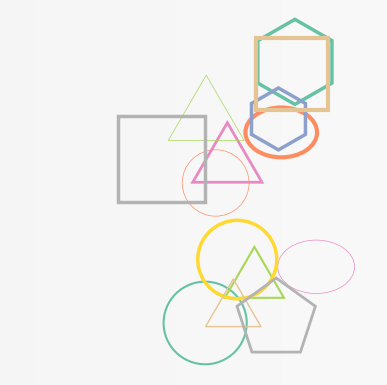[{"shape": "circle", "thickness": 1.5, "radius": 0.54, "center": [0.529, 0.161]}, {"shape": "hexagon", "thickness": 2.5, "radius": 0.55, "center": [0.761, 0.839]}, {"shape": "circle", "thickness": 0.5, "radius": 0.43, "center": [0.556, 0.525]}, {"shape": "oval", "thickness": 3, "radius": 0.46, "center": [0.726, 0.656]}, {"shape": "hexagon", "thickness": 2.5, "radius": 0.4, "center": [0.719, 0.691]}, {"shape": "triangle", "thickness": 2, "radius": 0.52, "center": [0.587, 0.578]}, {"shape": "oval", "thickness": 0.5, "radius": 0.5, "center": [0.816, 0.307]}, {"shape": "triangle", "thickness": 0.5, "radius": 0.57, "center": [0.532, 0.692]}, {"shape": "triangle", "thickness": 1.5, "radius": 0.44, "center": [0.656, 0.27]}, {"shape": "circle", "thickness": 2.5, "radius": 0.51, "center": [0.612, 0.326]}, {"shape": "square", "thickness": 3, "radius": 0.47, "center": [0.754, 0.808]}, {"shape": "triangle", "thickness": 1, "radius": 0.41, "center": [0.602, 0.193]}, {"shape": "square", "thickness": 2.5, "radius": 0.56, "center": [0.417, 0.586]}, {"shape": "pentagon", "thickness": 2, "radius": 0.53, "center": [0.713, 0.172]}]